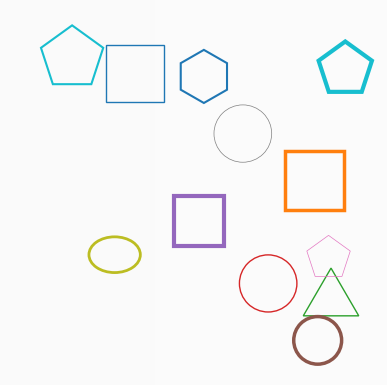[{"shape": "hexagon", "thickness": 1.5, "radius": 0.34, "center": [0.526, 0.801]}, {"shape": "square", "thickness": 1, "radius": 0.37, "center": [0.348, 0.809]}, {"shape": "square", "thickness": 2.5, "radius": 0.38, "center": [0.811, 0.531]}, {"shape": "triangle", "thickness": 1, "radius": 0.41, "center": [0.854, 0.221]}, {"shape": "circle", "thickness": 1, "radius": 0.37, "center": [0.692, 0.264]}, {"shape": "square", "thickness": 3, "radius": 0.32, "center": [0.513, 0.426]}, {"shape": "circle", "thickness": 2.5, "radius": 0.31, "center": [0.82, 0.116]}, {"shape": "pentagon", "thickness": 0.5, "radius": 0.29, "center": [0.848, 0.33]}, {"shape": "circle", "thickness": 0.5, "radius": 0.37, "center": [0.627, 0.653]}, {"shape": "oval", "thickness": 2, "radius": 0.33, "center": [0.296, 0.338]}, {"shape": "pentagon", "thickness": 3, "radius": 0.36, "center": [0.891, 0.82]}, {"shape": "pentagon", "thickness": 1.5, "radius": 0.42, "center": [0.186, 0.85]}]